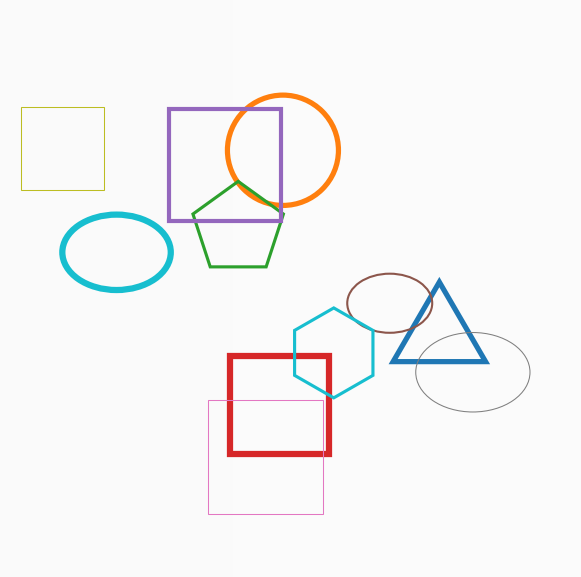[{"shape": "triangle", "thickness": 2.5, "radius": 0.46, "center": [0.756, 0.419]}, {"shape": "circle", "thickness": 2.5, "radius": 0.48, "center": [0.487, 0.739]}, {"shape": "pentagon", "thickness": 1.5, "radius": 0.41, "center": [0.41, 0.603]}, {"shape": "square", "thickness": 3, "radius": 0.42, "center": [0.481, 0.299]}, {"shape": "square", "thickness": 2, "radius": 0.48, "center": [0.387, 0.714]}, {"shape": "oval", "thickness": 1, "radius": 0.37, "center": [0.671, 0.474]}, {"shape": "square", "thickness": 0.5, "radius": 0.49, "center": [0.457, 0.208]}, {"shape": "oval", "thickness": 0.5, "radius": 0.49, "center": [0.814, 0.355]}, {"shape": "square", "thickness": 0.5, "radius": 0.36, "center": [0.107, 0.742]}, {"shape": "oval", "thickness": 3, "radius": 0.47, "center": [0.201, 0.562]}, {"shape": "hexagon", "thickness": 1.5, "radius": 0.39, "center": [0.574, 0.388]}]